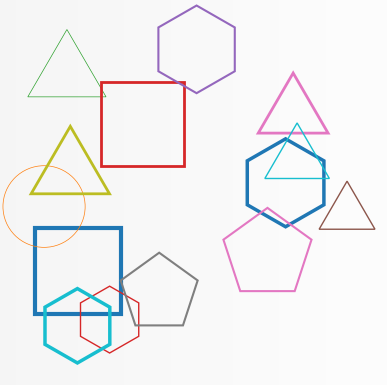[{"shape": "square", "thickness": 3, "radius": 0.56, "center": [0.202, 0.296]}, {"shape": "hexagon", "thickness": 2.5, "radius": 0.57, "center": [0.737, 0.525]}, {"shape": "circle", "thickness": 0.5, "radius": 0.53, "center": [0.114, 0.464]}, {"shape": "triangle", "thickness": 0.5, "radius": 0.58, "center": [0.173, 0.807]}, {"shape": "hexagon", "thickness": 1, "radius": 0.43, "center": [0.283, 0.17]}, {"shape": "square", "thickness": 2, "radius": 0.54, "center": [0.368, 0.678]}, {"shape": "hexagon", "thickness": 1.5, "radius": 0.57, "center": [0.507, 0.872]}, {"shape": "triangle", "thickness": 1, "radius": 0.42, "center": [0.896, 0.446]}, {"shape": "triangle", "thickness": 2, "radius": 0.52, "center": [0.757, 0.706]}, {"shape": "pentagon", "thickness": 1.5, "radius": 0.6, "center": [0.69, 0.341]}, {"shape": "pentagon", "thickness": 1.5, "radius": 0.52, "center": [0.411, 0.239]}, {"shape": "triangle", "thickness": 2, "radius": 0.58, "center": [0.181, 0.555]}, {"shape": "hexagon", "thickness": 2.5, "radius": 0.48, "center": [0.2, 0.154]}, {"shape": "triangle", "thickness": 1, "radius": 0.48, "center": [0.767, 0.584]}]